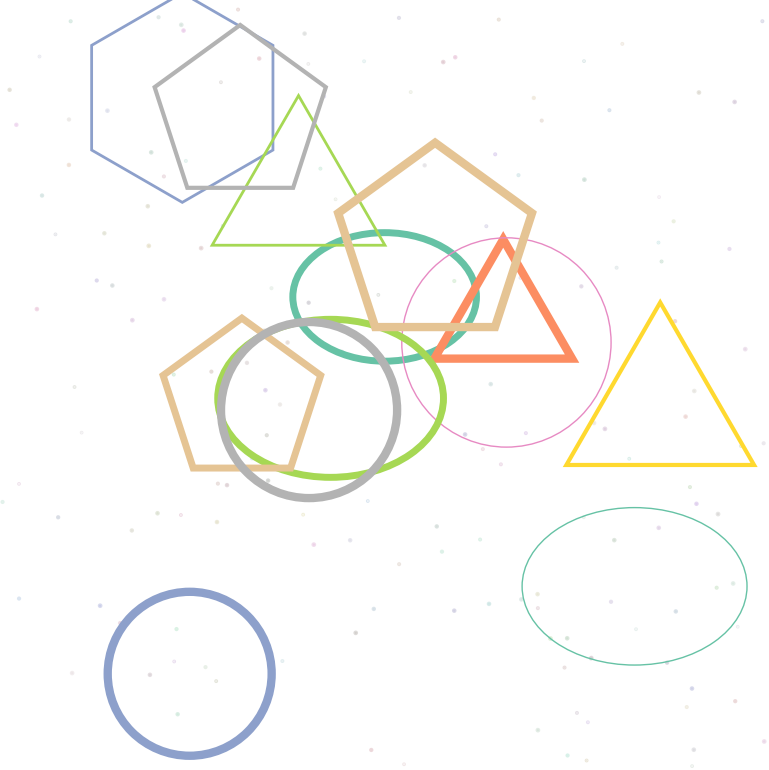[{"shape": "oval", "thickness": 2.5, "radius": 0.6, "center": [0.5, 0.614]}, {"shape": "oval", "thickness": 0.5, "radius": 0.73, "center": [0.824, 0.239]}, {"shape": "triangle", "thickness": 3, "radius": 0.52, "center": [0.654, 0.586]}, {"shape": "hexagon", "thickness": 1, "radius": 0.68, "center": [0.237, 0.873]}, {"shape": "circle", "thickness": 3, "radius": 0.53, "center": [0.246, 0.125]}, {"shape": "circle", "thickness": 0.5, "radius": 0.68, "center": [0.658, 0.555]}, {"shape": "oval", "thickness": 2.5, "radius": 0.73, "center": [0.429, 0.483]}, {"shape": "triangle", "thickness": 1, "radius": 0.65, "center": [0.388, 0.746]}, {"shape": "triangle", "thickness": 1.5, "radius": 0.7, "center": [0.857, 0.466]}, {"shape": "pentagon", "thickness": 2.5, "radius": 0.54, "center": [0.314, 0.479]}, {"shape": "pentagon", "thickness": 3, "radius": 0.66, "center": [0.565, 0.682]}, {"shape": "pentagon", "thickness": 1.5, "radius": 0.58, "center": [0.312, 0.851]}, {"shape": "circle", "thickness": 3, "radius": 0.57, "center": [0.401, 0.467]}]